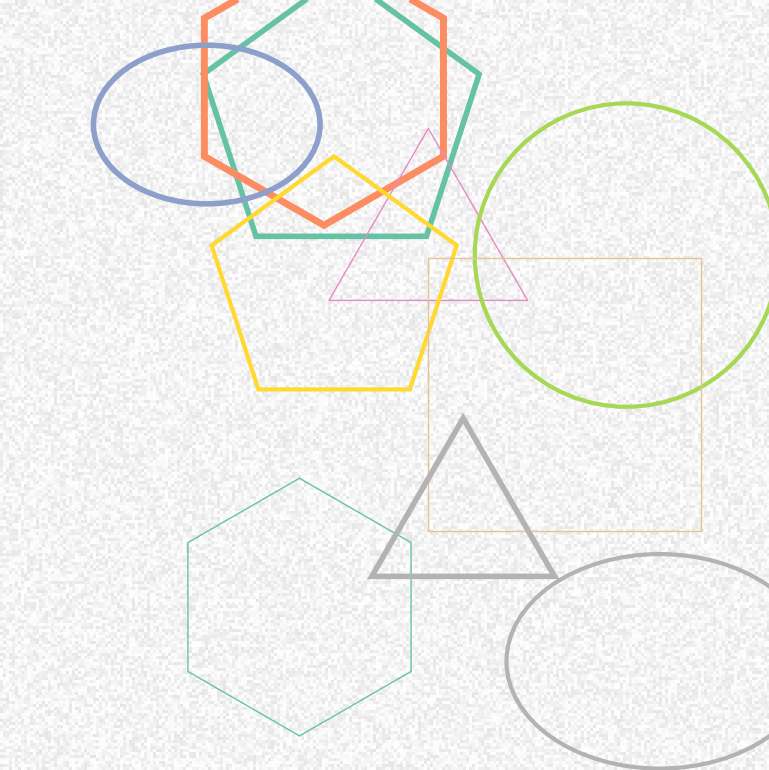[{"shape": "hexagon", "thickness": 0.5, "radius": 0.84, "center": [0.389, 0.212]}, {"shape": "pentagon", "thickness": 2, "radius": 0.94, "center": [0.443, 0.845]}, {"shape": "hexagon", "thickness": 2.5, "radius": 0.9, "center": [0.421, 0.887]}, {"shape": "oval", "thickness": 2, "radius": 0.74, "center": [0.269, 0.838]}, {"shape": "triangle", "thickness": 0.5, "radius": 0.74, "center": [0.556, 0.684]}, {"shape": "circle", "thickness": 1.5, "radius": 0.99, "center": [0.814, 0.669]}, {"shape": "pentagon", "thickness": 1.5, "radius": 0.84, "center": [0.434, 0.63]}, {"shape": "square", "thickness": 0.5, "radius": 0.89, "center": [0.733, 0.488]}, {"shape": "triangle", "thickness": 2, "radius": 0.68, "center": [0.601, 0.32]}, {"shape": "oval", "thickness": 1.5, "radius": 0.99, "center": [0.857, 0.141]}]